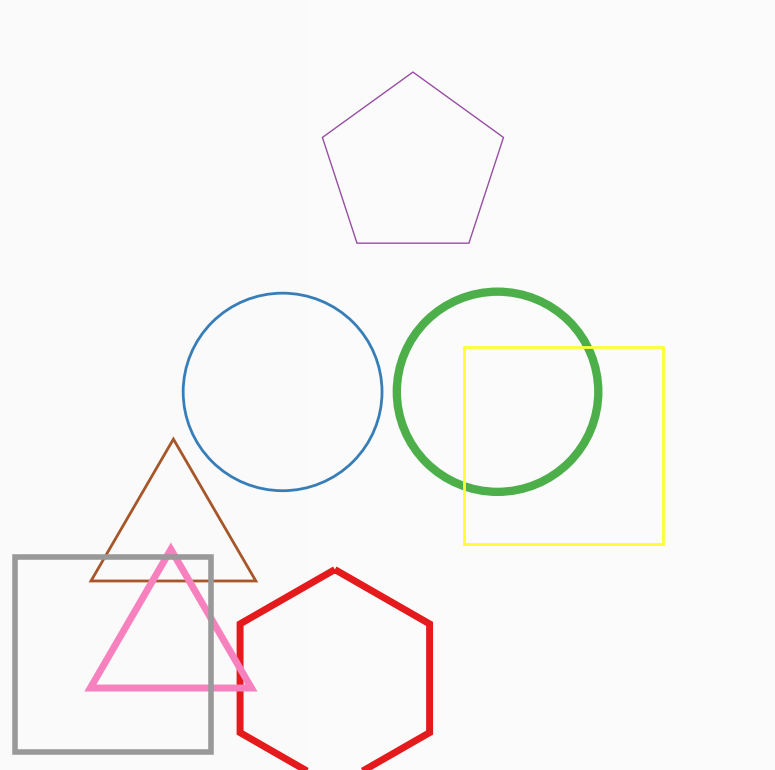[{"shape": "hexagon", "thickness": 2.5, "radius": 0.71, "center": [0.432, 0.119]}, {"shape": "circle", "thickness": 1, "radius": 0.64, "center": [0.365, 0.491]}, {"shape": "circle", "thickness": 3, "radius": 0.65, "center": [0.642, 0.491]}, {"shape": "pentagon", "thickness": 0.5, "radius": 0.61, "center": [0.533, 0.784]}, {"shape": "square", "thickness": 1, "radius": 0.64, "center": [0.727, 0.421]}, {"shape": "triangle", "thickness": 1, "radius": 0.61, "center": [0.224, 0.307]}, {"shape": "triangle", "thickness": 2.5, "radius": 0.6, "center": [0.221, 0.166]}, {"shape": "square", "thickness": 2, "radius": 0.63, "center": [0.146, 0.15]}]